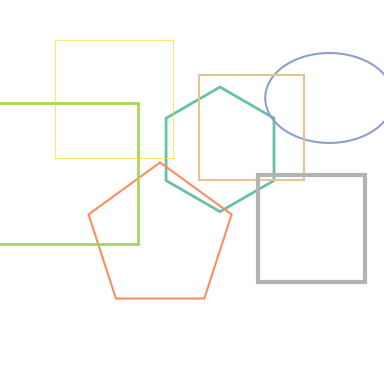[{"shape": "hexagon", "thickness": 2, "radius": 0.81, "center": [0.571, 0.612]}, {"shape": "pentagon", "thickness": 1.5, "radius": 0.98, "center": [0.416, 0.383]}, {"shape": "oval", "thickness": 1.5, "radius": 0.83, "center": [0.856, 0.746]}, {"shape": "square", "thickness": 2, "radius": 0.92, "center": [0.175, 0.55]}, {"shape": "square", "thickness": 0.5, "radius": 0.77, "center": [0.297, 0.743]}, {"shape": "square", "thickness": 1.5, "radius": 0.68, "center": [0.654, 0.669]}, {"shape": "square", "thickness": 3, "radius": 0.69, "center": [0.809, 0.407]}]